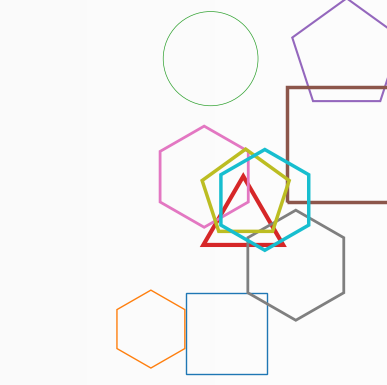[{"shape": "square", "thickness": 1, "radius": 0.52, "center": [0.585, 0.134]}, {"shape": "hexagon", "thickness": 1, "radius": 0.51, "center": [0.389, 0.145]}, {"shape": "circle", "thickness": 0.5, "radius": 0.61, "center": [0.544, 0.848]}, {"shape": "triangle", "thickness": 3, "radius": 0.59, "center": [0.628, 0.423]}, {"shape": "pentagon", "thickness": 1.5, "radius": 0.74, "center": [0.895, 0.857]}, {"shape": "square", "thickness": 2.5, "radius": 0.74, "center": [0.888, 0.625]}, {"shape": "hexagon", "thickness": 2, "radius": 0.66, "center": [0.527, 0.541]}, {"shape": "hexagon", "thickness": 2, "radius": 0.71, "center": [0.763, 0.311]}, {"shape": "pentagon", "thickness": 2.5, "radius": 0.59, "center": [0.634, 0.495]}, {"shape": "hexagon", "thickness": 2.5, "radius": 0.65, "center": [0.683, 0.481]}]